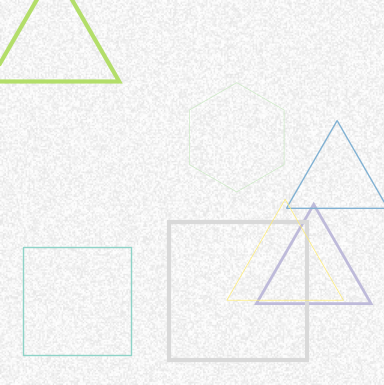[{"shape": "square", "thickness": 1, "radius": 0.7, "center": [0.201, 0.217]}, {"shape": "triangle", "thickness": 2, "radius": 0.86, "center": [0.815, 0.297]}, {"shape": "triangle", "thickness": 1, "radius": 0.76, "center": [0.876, 0.535]}, {"shape": "triangle", "thickness": 3, "radius": 0.97, "center": [0.141, 0.885]}, {"shape": "square", "thickness": 3, "radius": 0.9, "center": [0.618, 0.244]}, {"shape": "hexagon", "thickness": 0.5, "radius": 0.71, "center": [0.615, 0.643]}, {"shape": "triangle", "thickness": 0.5, "radius": 0.87, "center": [0.741, 0.308]}]